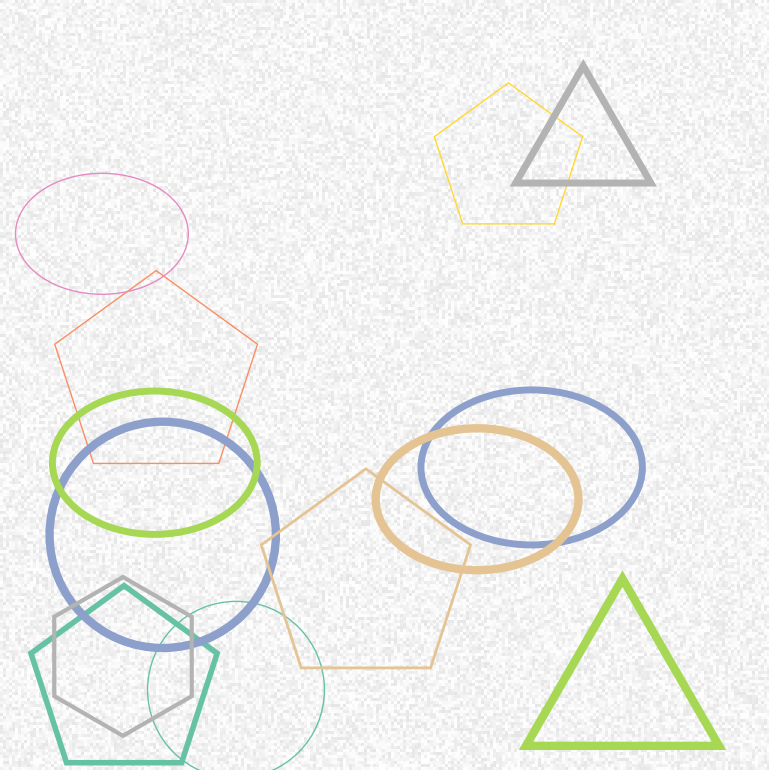[{"shape": "circle", "thickness": 0.5, "radius": 0.57, "center": [0.306, 0.104]}, {"shape": "pentagon", "thickness": 2, "radius": 0.64, "center": [0.161, 0.112]}, {"shape": "pentagon", "thickness": 0.5, "radius": 0.69, "center": [0.203, 0.51]}, {"shape": "oval", "thickness": 2.5, "radius": 0.72, "center": [0.69, 0.393]}, {"shape": "circle", "thickness": 3, "radius": 0.73, "center": [0.211, 0.305]}, {"shape": "oval", "thickness": 0.5, "radius": 0.56, "center": [0.132, 0.696]}, {"shape": "triangle", "thickness": 3, "radius": 0.72, "center": [0.808, 0.104]}, {"shape": "oval", "thickness": 2.5, "radius": 0.66, "center": [0.201, 0.399]}, {"shape": "pentagon", "thickness": 0.5, "radius": 0.51, "center": [0.66, 0.791]}, {"shape": "oval", "thickness": 3, "radius": 0.66, "center": [0.62, 0.352]}, {"shape": "pentagon", "thickness": 1, "radius": 0.71, "center": [0.475, 0.248]}, {"shape": "hexagon", "thickness": 1.5, "radius": 0.52, "center": [0.16, 0.147]}, {"shape": "triangle", "thickness": 2.5, "radius": 0.51, "center": [0.758, 0.813]}]